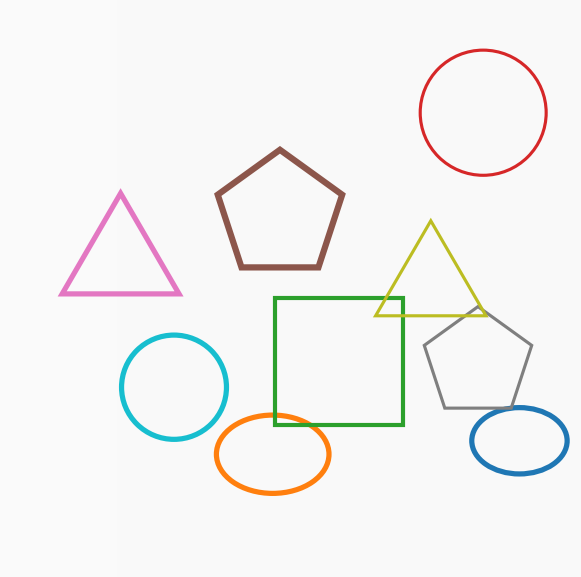[{"shape": "oval", "thickness": 2.5, "radius": 0.41, "center": [0.894, 0.236]}, {"shape": "oval", "thickness": 2.5, "radius": 0.48, "center": [0.469, 0.213]}, {"shape": "square", "thickness": 2, "radius": 0.55, "center": [0.583, 0.372]}, {"shape": "circle", "thickness": 1.5, "radius": 0.54, "center": [0.831, 0.804]}, {"shape": "pentagon", "thickness": 3, "radius": 0.56, "center": [0.482, 0.627]}, {"shape": "triangle", "thickness": 2.5, "radius": 0.58, "center": [0.207, 0.548]}, {"shape": "pentagon", "thickness": 1.5, "radius": 0.49, "center": [0.822, 0.371]}, {"shape": "triangle", "thickness": 1.5, "radius": 0.55, "center": [0.741, 0.507]}, {"shape": "circle", "thickness": 2.5, "radius": 0.45, "center": [0.299, 0.329]}]